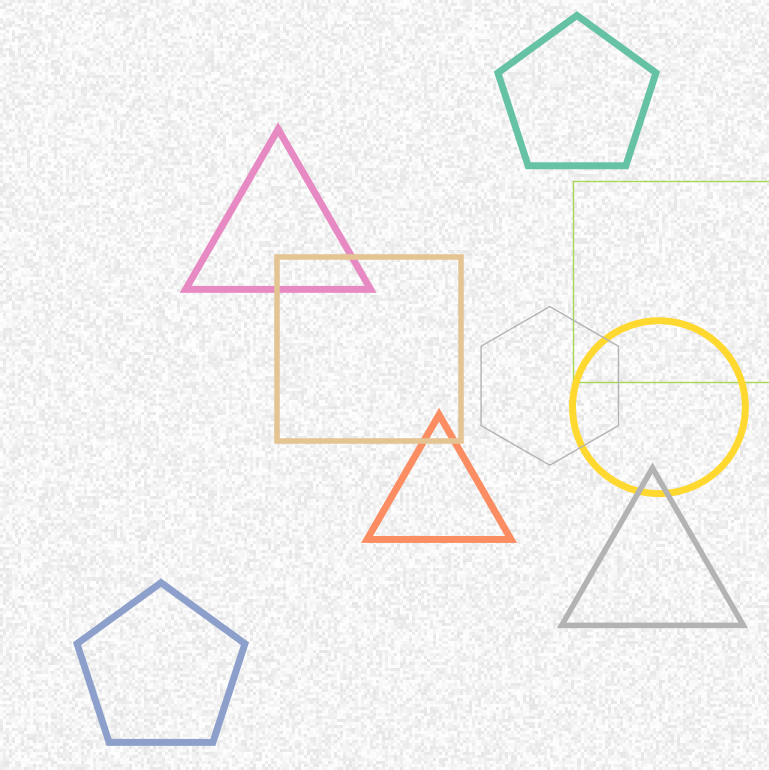[{"shape": "pentagon", "thickness": 2.5, "radius": 0.54, "center": [0.749, 0.872]}, {"shape": "triangle", "thickness": 2.5, "radius": 0.54, "center": [0.57, 0.353]}, {"shape": "pentagon", "thickness": 2.5, "radius": 0.57, "center": [0.209, 0.129]}, {"shape": "triangle", "thickness": 2.5, "radius": 0.69, "center": [0.361, 0.694]}, {"shape": "square", "thickness": 0.5, "radius": 0.65, "center": [0.875, 0.634]}, {"shape": "circle", "thickness": 2.5, "radius": 0.56, "center": [0.856, 0.471]}, {"shape": "square", "thickness": 2, "radius": 0.6, "center": [0.479, 0.547]}, {"shape": "hexagon", "thickness": 0.5, "radius": 0.52, "center": [0.714, 0.499]}, {"shape": "triangle", "thickness": 2, "radius": 0.68, "center": [0.847, 0.256]}]